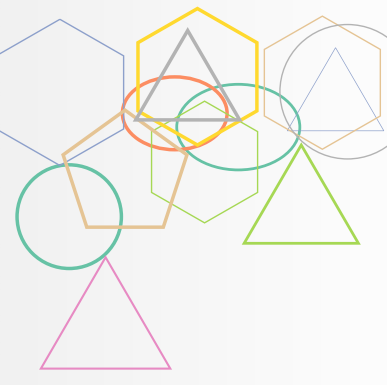[{"shape": "oval", "thickness": 2, "radius": 0.79, "center": [0.615, 0.67]}, {"shape": "circle", "thickness": 2.5, "radius": 0.67, "center": [0.179, 0.437]}, {"shape": "oval", "thickness": 2.5, "radius": 0.68, "center": [0.451, 0.706]}, {"shape": "hexagon", "thickness": 1, "radius": 0.95, "center": [0.155, 0.76]}, {"shape": "triangle", "thickness": 0.5, "radius": 0.72, "center": [0.866, 0.732]}, {"shape": "triangle", "thickness": 1.5, "radius": 0.96, "center": [0.272, 0.139]}, {"shape": "hexagon", "thickness": 1, "radius": 0.79, "center": [0.528, 0.579]}, {"shape": "triangle", "thickness": 2, "radius": 0.85, "center": [0.777, 0.453]}, {"shape": "hexagon", "thickness": 2.5, "radius": 0.89, "center": [0.51, 0.801]}, {"shape": "pentagon", "thickness": 2.5, "radius": 0.84, "center": [0.323, 0.546]}, {"shape": "hexagon", "thickness": 1, "radius": 0.86, "center": [0.832, 0.785]}, {"shape": "circle", "thickness": 1, "radius": 0.87, "center": [0.897, 0.762]}, {"shape": "triangle", "thickness": 2.5, "radius": 0.77, "center": [0.484, 0.766]}]